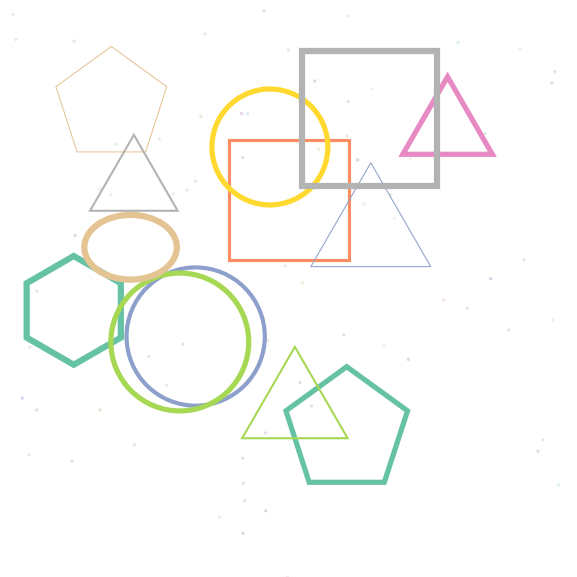[{"shape": "hexagon", "thickness": 3, "radius": 0.47, "center": [0.128, 0.462]}, {"shape": "pentagon", "thickness": 2.5, "radius": 0.55, "center": [0.6, 0.254]}, {"shape": "square", "thickness": 1.5, "radius": 0.52, "center": [0.5, 0.652]}, {"shape": "circle", "thickness": 2, "radius": 0.6, "center": [0.339, 0.416]}, {"shape": "triangle", "thickness": 0.5, "radius": 0.6, "center": [0.642, 0.597]}, {"shape": "triangle", "thickness": 2.5, "radius": 0.45, "center": [0.775, 0.777]}, {"shape": "circle", "thickness": 2.5, "radius": 0.6, "center": [0.311, 0.407]}, {"shape": "triangle", "thickness": 1, "radius": 0.53, "center": [0.511, 0.293]}, {"shape": "circle", "thickness": 2.5, "radius": 0.5, "center": [0.467, 0.745]}, {"shape": "pentagon", "thickness": 0.5, "radius": 0.5, "center": [0.193, 0.818]}, {"shape": "oval", "thickness": 3, "radius": 0.4, "center": [0.226, 0.571]}, {"shape": "square", "thickness": 3, "radius": 0.58, "center": [0.639, 0.794]}, {"shape": "triangle", "thickness": 1, "radius": 0.44, "center": [0.232, 0.678]}]